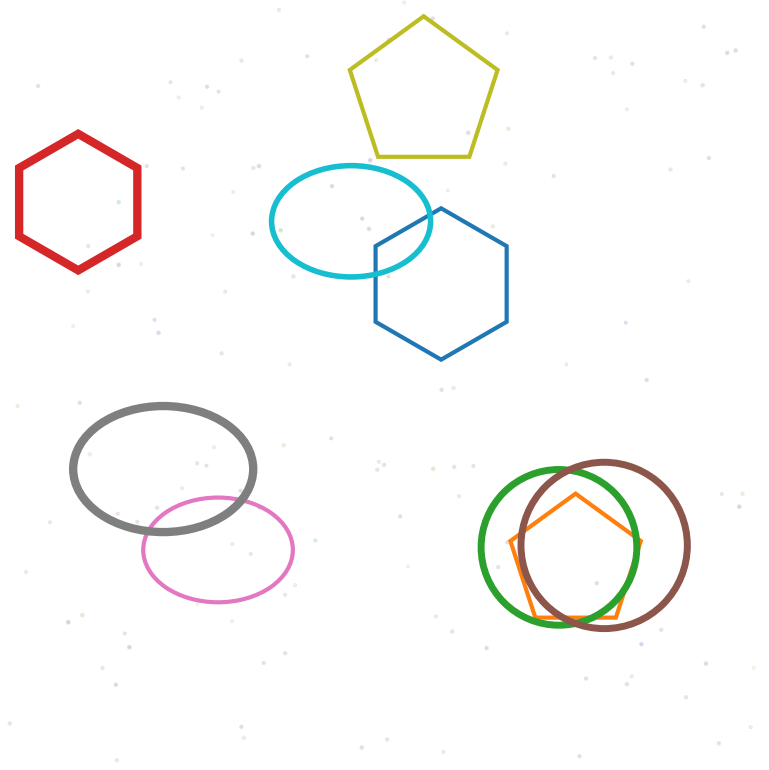[{"shape": "hexagon", "thickness": 1.5, "radius": 0.49, "center": [0.573, 0.631]}, {"shape": "pentagon", "thickness": 1.5, "radius": 0.45, "center": [0.748, 0.27]}, {"shape": "circle", "thickness": 2.5, "radius": 0.51, "center": [0.726, 0.289]}, {"shape": "hexagon", "thickness": 3, "radius": 0.44, "center": [0.102, 0.738]}, {"shape": "circle", "thickness": 2.5, "radius": 0.54, "center": [0.785, 0.292]}, {"shape": "oval", "thickness": 1.5, "radius": 0.49, "center": [0.283, 0.286]}, {"shape": "oval", "thickness": 3, "radius": 0.58, "center": [0.212, 0.391]}, {"shape": "pentagon", "thickness": 1.5, "radius": 0.5, "center": [0.55, 0.878]}, {"shape": "oval", "thickness": 2, "radius": 0.52, "center": [0.456, 0.713]}]